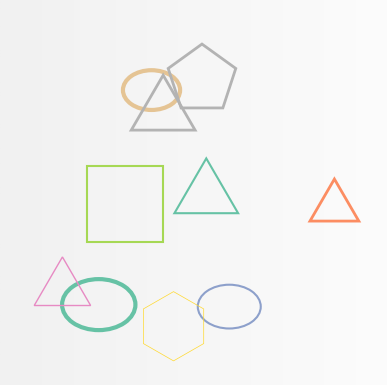[{"shape": "triangle", "thickness": 1.5, "radius": 0.47, "center": [0.532, 0.494]}, {"shape": "oval", "thickness": 3, "radius": 0.47, "center": [0.255, 0.209]}, {"shape": "triangle", "thickness": 2, "radius": 0.36, "center": [0.863, 0.462]}, {"shape": "oval", "thickness": 1.5, "radius": 0.41, "center": [0.592, 0.204]}, {"shape": "triangle", "thickness": 1, "radius": 0.42, "center": [0.161, 0.248]}, {"shape": "square", "thickness": 1.5, "radius": 0.49, "center": [0.323, 0.47]}, {"shape": "hexagon", "thickness": 0.5, "radius": 0.45, "center": [0.448, 0.153]}, {"shape": "oval", "thickness": 3, "radius": 0.37, "center": [0.391, 0.766]}, {"shape": "triangle", "thickness": 2, "radius": 0.48, "center": [0.421, 0.71]}, {"shape": "pentagon", "thickness": 2, "radius": 0.46, "center": [0.521, 0.794]}]